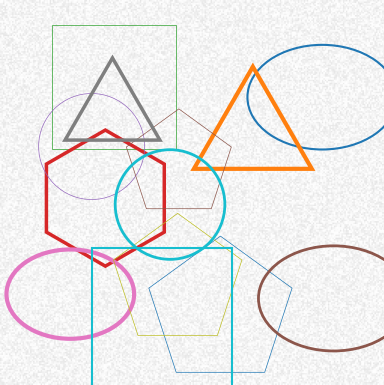[{"shape": "oval", "thickness": 1.5, "radius": 0.97, "center": [0.837, 0.748]}, {"shape": "pentagon", "thickness": 0.5, "radius": 0.98, "center": [0.573, 0.191]}, {"shape": "triangle", "thickness": 3, "radius": 0.88, "center": [0.657, 0.65]}, {"shape": "square", "thickness": 0.5, "radius": 0.81, "center": [0.296, 0.773]}, {"shape": "hexagon", "thickness": 2.5, "radius": 0.88, "center": [0.274, 0.485]}, {"shape": "circle", "thickness": 0.5, "radius": 0.69, "center": [0.238, 0.619]}, {"shape": "pentagon", "thickness": 0.5, "radius": 0.72, "center": [0.464, 0.574]}, {"shape": "oval", "thickness": 2, "radius": 0.98, "center": [0.866, 0.225]}, {"shape": "oval", "thickness": 3, "radius": 0.83, "center": [0.183, 0.236]}, {"shape": "triangle", "thickness": 2.5, "radius": 0.71, "center": [0.292, 0.707]}, {"shape": "pentagon", "thickness": 0.5, "radius": 0.88, "center": [0.461, 0.27]}, {"shape": "circle", "thickness": 2, "radius": 0.71, "center": [0.442, 0.469]}, {"shape": "square", "thickness": 1.5, "radius": 0.91, "center": [0.42, 0.174]}]